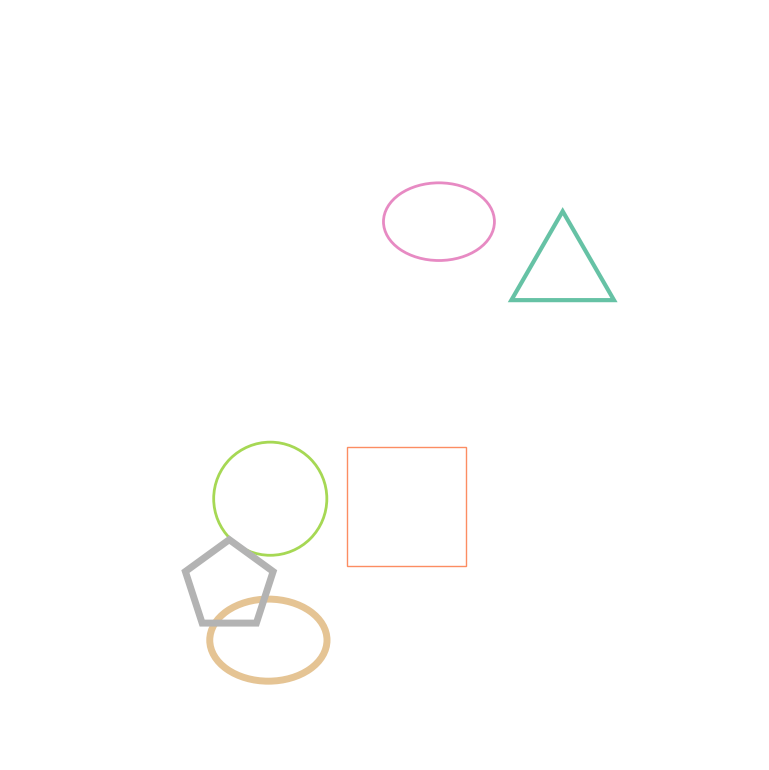[{"shape": "triangle", "thickness": 1.5, "radius": 0.38, "center": [0.731, 0.649]}, {"shape": "square", "thickness": 0.5, "radius": 0.39, "center": [0.528, 0.342]}, {"shape": "oval", "thickness": 1, "radius": 0.36, "center": [0.57, 0.712]}, {"shape": "circle", "thickness": 1, "radius": 0.37, "center": [0.351, 0.352]}, {"shape": "oval", "thickness": 2.5, "radius": 0.38, "center": [0.349, 0.169]}, {"shape": "pentagon", "thickness": 2.5, "radius": 0.3, "center": [0.298, 0.239]}]